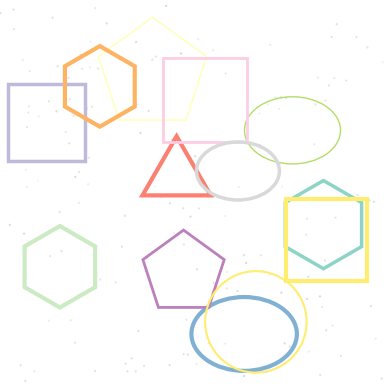[{"shape": "hexagon", "thickness": 2.5, "radius": 0.57, "center": [0.84, 0.417]}, {"shape": "pentagon", "thickness": 1, "radius": 0.74, "center": [0.396, 0.808]}, {"shape": "square", "thickness": 2.5, "radius": 0.5, "center": [0.122, 0.681]}, {"shape": "triangle", "thickness": 3, "radius": 0.51, "center": [0.459, 0.544]}, {"shape": "oval", "thickness": 3, "radius": 0.68, "center": [0.634, 0.133]}, {"shape": "hexagon", "thickness": 3, "radius": 0.52, "center": [0.259, 0.776]}, {"shape": "oval", "thickness": 1, "radius": 0.62, "center": [0.76, 0.661]}, {"shape": "square", "thickness": 2, "radius": 0.55, "center": [0.533, 0.74]}, {"shape": "oval", "thickness": 2.5, "radius": 0.54, "center": [0.618, 0.556]}, {"shape": "pentagon", "thickness": 2, "radius": 0.56, "center": [0.477, 0.291]}, {"shape": "hexagon", "thickness": 3, "radius": 0.53, "center": [0.156, 0.307]}, {"shape": "square", "thickness": 3, "radius": 0.53, "center": [0.848, 0.377]}, {"shape": "circle", "thickness": 1.5, "radius": 0.66, "center": [0.665, 0.164]}]